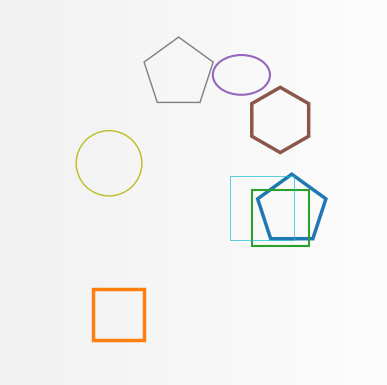[{"shape": "pentagon", "thickness": 2.5, "radius": 0.46, "center": [0.753, 0.455]}, {"shape": "square", "thickness": 2.5, "radius": 0.33, "center": [0.306, 0.184]}, {"shape": "square", "thickness": 1.5, "radius": 0.37, "center": [0.724, 0.434]}, {"shape": "oval", "thickness": 1.5, "radius": 0.37, "center": [0.623, 0.805]}, {"shape": "hexagon", "thickness": 2.5, "radius": 0.42, "center": [0.723, 0.688]}, {"shape": "pentagon", "thickness": 1, "radius": 0.47, "center": [0.461, 0.81]}, {"shape": "circle", "thickness": 1, "radius": 0.42, "center": [0.281, 0.576]}, {"shape": "square", "thickness": 0.5, "radius": 0.42, "center": [0.676, 0.46]}]